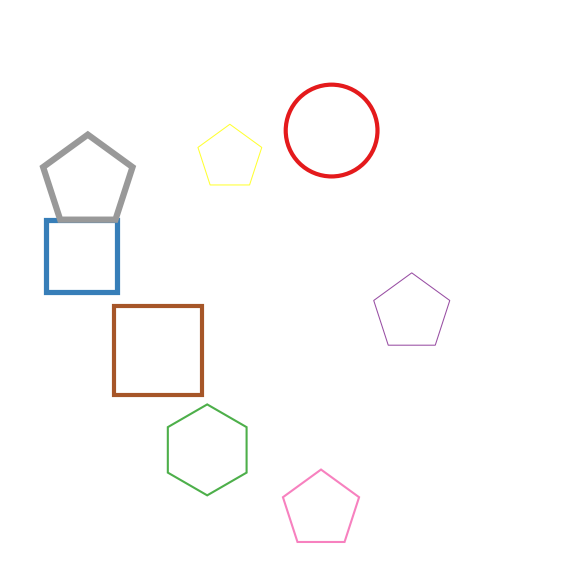[{"shape": "circle", "thickness": 2, "radius": 0.4, "center": [0.574, 0.773]}, {"shape": "square", "thickness": 2.5, "radius": 0.31, "center": [0.141, 0.556]}, {"shape": "hexagon", "thickness": 1, "radius": 0.39, "center": [0.359, 0.22]}, {"shape": "pentagon", "thickness": 0.5, "radius": 0.35, "center": [0.713, 0.457]}, {"shape": "pentagon", "thickness": 0.5, "radius": 0.29, "center": [0.398, 0.726]}, {"shape": "square", "thickness": 2, "radius": 0.38, "center": [0.274, 0.392]}, {"shape": "pentagon", "thickness": 1, "radius": 0.35, "center": [0.556, 0.117]}, {"shape": "pentagon", "thickness": 3, "radius": 0.41, "center": [0.152, 0.685]}]